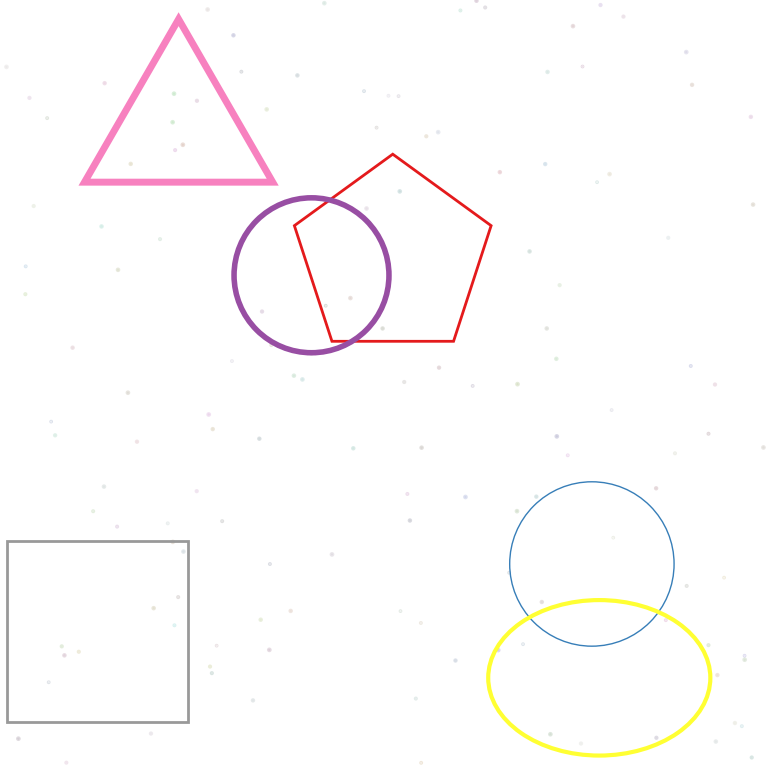[{"shape": "pentagon", "thickness": 1, "radius": 0.67, "center": [0.51, 0.665]}, {"shape": "circle", "thickness": 0.5, "radius": 0.53, "center": [0.769, 0.268]}, {"shape": "circle", "thickness": 2, "radius": 0.5, "center": [0.405, 0.642]}, {"shape": "oval", "thickness": 1.5, "radius": 0.72, "center": [0.778, 0.12]}, {"shape": "triangle", "thickness": 2.5, "radius": 0.71, "center": [0.232, 0.834]}, {"shape": "square", "thickness": 1, "radius": 0.59, "center": [0.127, 0.18]}]